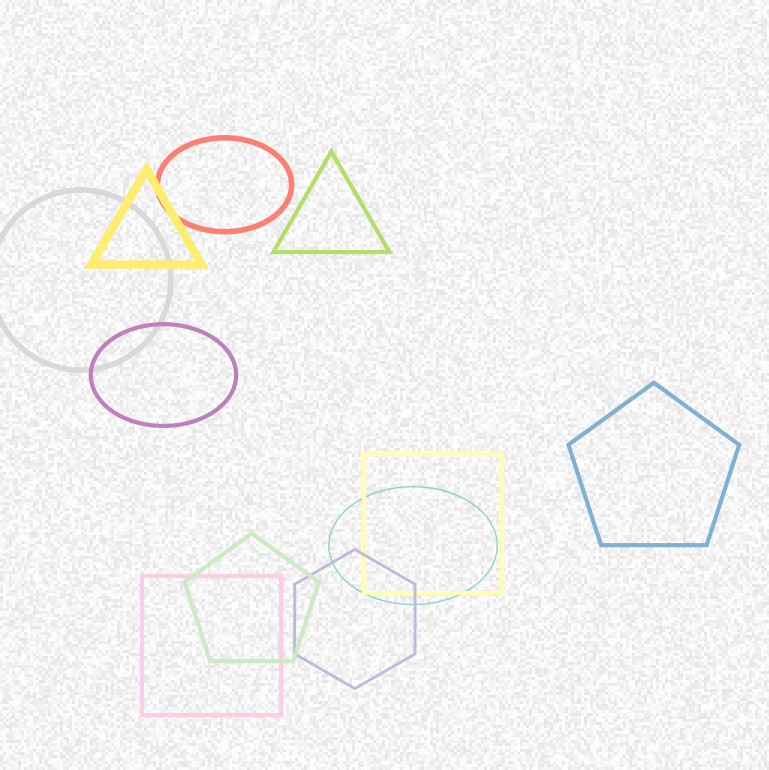[{"shape": "oval", "thickness": 0.5, "radius": 0.55, "center": [0.536, 0.291]}, {"shape": "square", "thickness": 1.5, "radius": 0.45, "center": [0.562, 0.32]}, {"shape": "hexagon", "thickness": 1, "radius": 0.45, "center": [0.461, 0.196]}, {"shape": "oval", "thickness": 2, "radius": 0.44, "center": [0.292, 0.76]}, {"shape": "pentagon", "thickness": 1.5, "radius": 0.58, "center": [0.849, 0.386]}, {"shape": "triangle", "thickness": 1.5, "radius": 0.44, "center": [0.43, 0.716]}, {"shape": "square", "thickness": 1.5, "radius": 0.45, "center": [0.275, 0.162]}, {"shape": "circle", "thickness": 2, "radius": 0.58, "center": [0.105, 0.636]}, {"shape": "oval", "thickness": 1.5, "radius": 0.47, "center": [0.212, 0.513]}, {"shape": "pentagon", "thickness": 1.5, "radius": 0.46, "center": [0.327, 0.216]}, {"shape": "triangle", "thickness": 3, "radius": 0.41, "center": [0.19, 0.698]}]